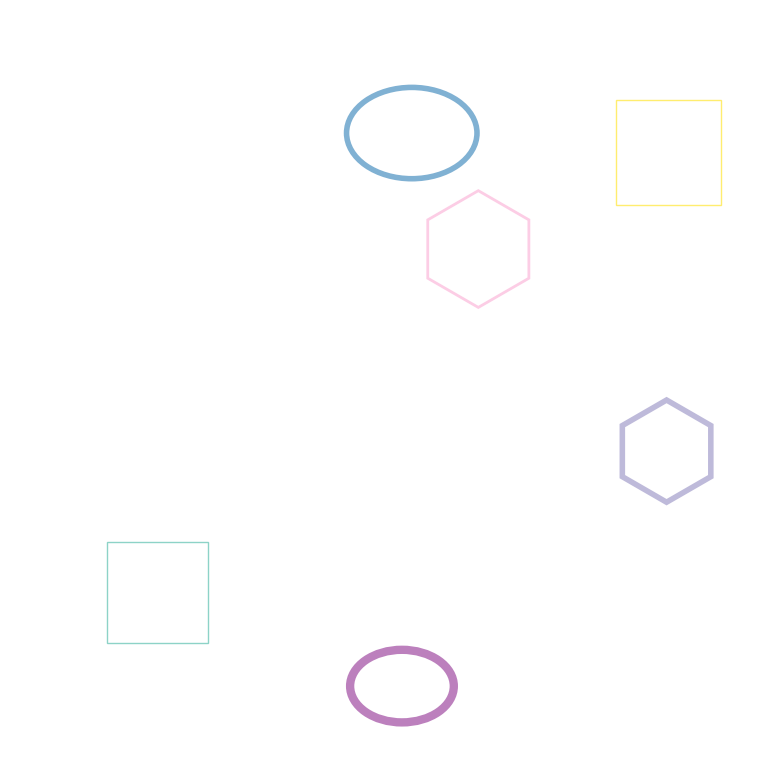[{"shape": "square", "thickness": 0.5, "radius": 0.33, "center": [0.204, 0.23]}, {"shape": "hexagon", "thickness": 2, "radius": 0.33, "center": [0.866, 0.414]}, {"shape": "oval", "thickness": 2, "radius": 0.42, "center": [0.535, 0.827]}, {"shape": "hexagon", "thickness": 1, "radius": 0.38, "center": [0.621, 0.677]}, {"shape": "oval", "thickness": 3, "radius": 0.34, "center": [0.522, 0.109]}, {"shape": "square", "thickness": 0.5, "radius": 0.34, "center": [0.869, 0.802]}]